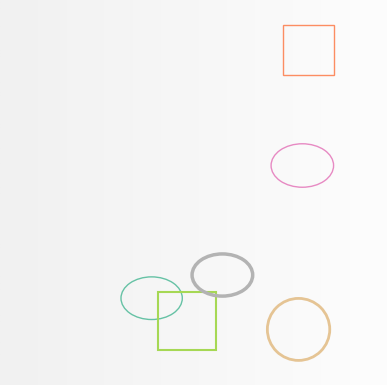[{"shape": "oval", "thickness": 1, "radius": 0.4, "center": [0.391, 0.225]}, {"shape": "square", "thickness": 1, "radius": 0.32, "center": [0.796, 0.869]}, {"shape": "oval", "thickness": 1, "radius": 0.4, "center": [0.78, 0.57]}, {"shape": "square", "thickness": 1.5, "radius": 0.38, "center": [0.483, 0.166]}, {"shape": "circle", "thickness": 2, "radius": 0.4, "center": [0.77, 0.144]}, {"shape": "oval", "thickness": 2.5, "radius": 0.39, "center": [0.574, 0.286]}]